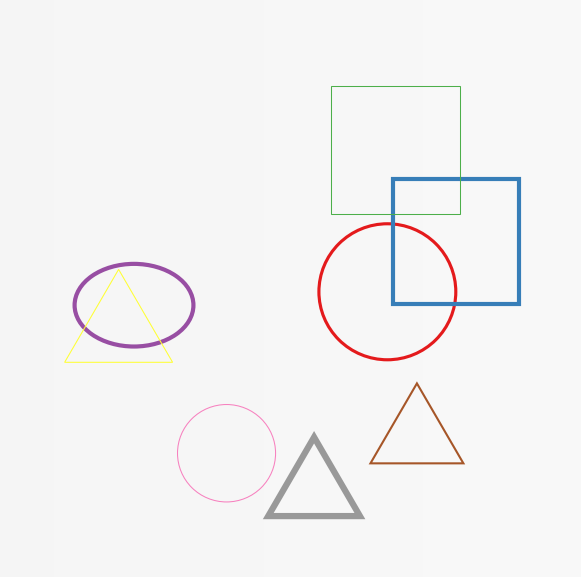[{"shape": "circle", "thickness": 1.5, "radius": 0.59, "center": [0.666, 0.494]}, {"shape": "square", "thickness": 2, "radius": 0.54, "center": [0.784, 0.581]}, {"shape": "square", "thickness": 0.5, "radius": 0.56, "center": [0.681, 0.74]}, {"shape": "oval", "thickness": 2, "radius": 0.51, "center": [0.231, 0.471]}, {"shape": "triangle", "thickness": 0.5, "radius": 0.54, "center": [0.204, 0.425]}, {"shape": "triangle", "thickness": 1, "radius": 0.46, "center": [0.717, 0.243]}, {"shape": "circle", "thickness": 0.5, "radius": 0.42, "center": [0.39, 0.214]}, {"shape": "triangle", "thickness": 3, "radius": 0.46, "center": [0.54, 0.151]}]